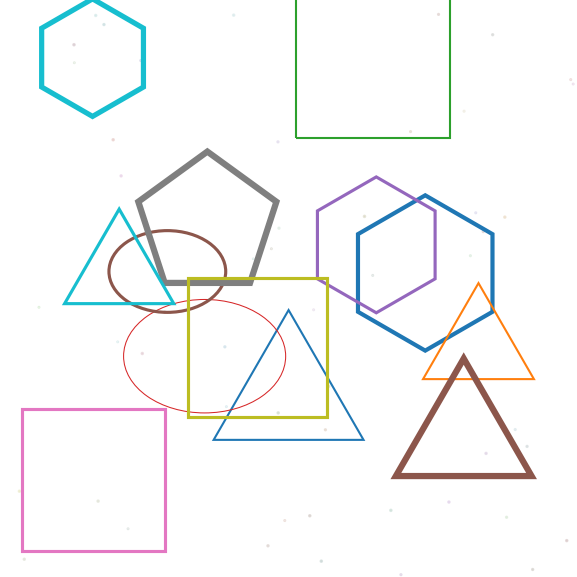[{"shape": "triangle", "thickness": 1, "radius": 0.75, "center": [0.5, 0.312]}, {"shape": "hexagon", "thickness": 2, "radius": 0.67, "center": [0.736, 0.526]}, {"shape": "triangle", "thickness": 1, "radius": 0.55, "center": [0.829, 0.398]}, {"shape": "square", "thickness": 1, "radius": 0.67, "center": [0.646, 0.894]}, {"shape": "oval", "thickness": 0.5, "radius": 0.7, "center": [0.354, 0.382]}, {"shape": "hexagon", "thickness": 1.5, "radius": 0.59, "center": [0.652, 0.575]}, {"shape": "triangle", "thickness": 3, "radius": 0.68, "center": [0.803, 0.243]}, {"shape": "oval", "thickness": 1.5, "radius": 0.51, "center": [0.29, 0.529]}, {"shape": "square", "thickness": 1.5, "radius": 0.62, "center": [0.162, 0.168]}, {"shape": "pentagon", "thickness": 3, "radius": 0.63, "center": [0.359, 0.611]}, {"shape": "square", "thickness": 1.5, "radius": 0.6, "center": [0.446, 0.397]}, {"shape": "triangle", "thickness": 1.5, "radius": 0.55, "center": [0.206, 0.528]}, {"shape": "hexagon", "thickness": 2.5, "radius": 0.51, "center": [0.16, 0.899]}]